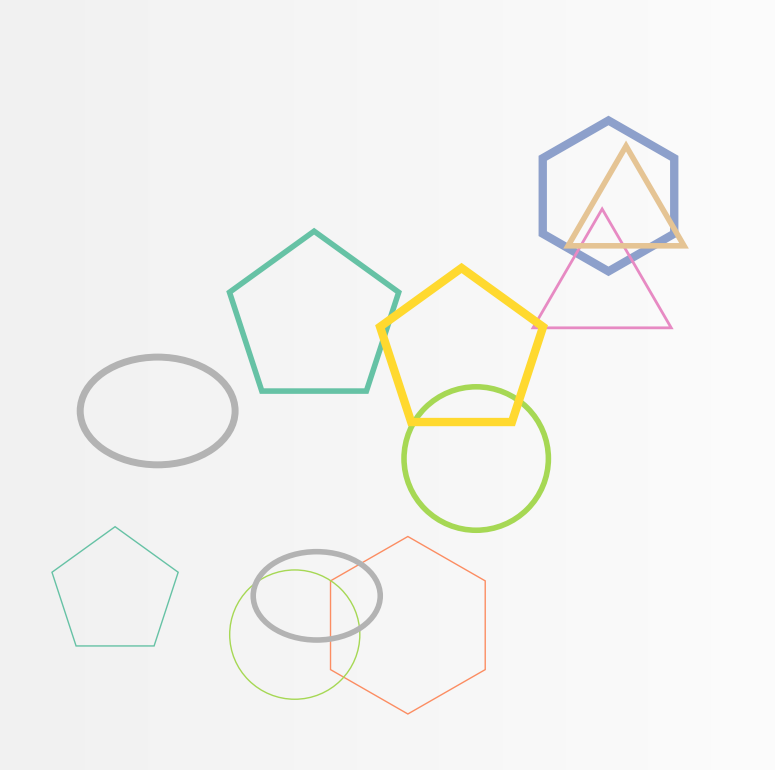[{"shape": "pentagon", "thickness": 0.5, "radius": 0.43, "center": [0.148, 0.23]}, {"shape": "pentagon", "thickness": 2, "radius": 0.57, "center": [0.405, 0.585]}, {"shape": "hexagon", "thickness": 0.5, "radius": 0.58, "center": [0.526, 0.188]}, {"shape": "hexagon", "thickness": 3, "radius": 0.49, "center": [0.785, 0.746]}, {"shape": "triangle", "thickness": 1, "radius": 0.51, "center": [0.777, 0.626]}, {"shape": "circle", "thickness": 0.5, "radius": 0.42, "center": [0.38, 0.176]}, {"shape": "circle", "thickness": 2, "radius": 0.47, "center": [0.614, 0.405]}, {"shape": "pentagon", "thickness": 3, "radius": 0.55, "center": [0.596, 0.541]}, {"shape": "triangle", "thickness": 2, "radius": 0.43, "center": [0.808, 0.724]}, {"shape": "oval", "thickness": 2.5, "radius": 0.5, "center": [0.203, 0.466]}, {"shape": "oval", "thickness": 2, "radius": 0.41, "center": [0.409, 0.226]}]